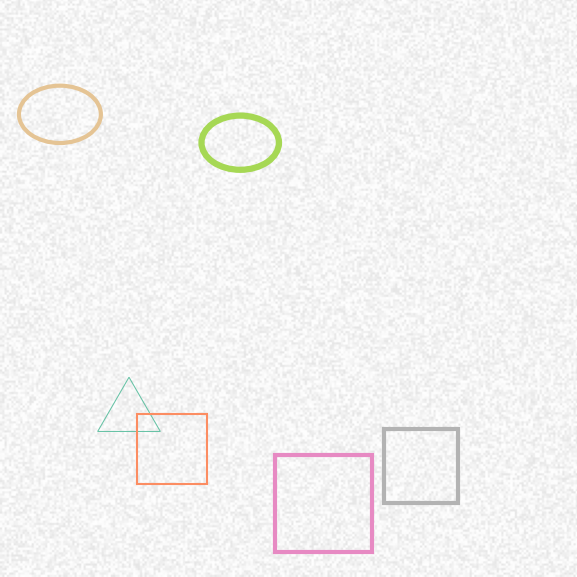[{"shape": "triangle", "thickness": 0.5, "radius": 0.31, "center": [0.223, 0.283]}, {"shape": "square", "thickness": 1, "radius": 0.3, "center": [0.298, 0.221]}, {"shape": "square", "thickness": 2, "radius": 0.42, "center": [0.56, 0.127]}, {"shape": "oval", "thickness": 3, "radius": 0.34, "center": [0.416, 0.752]}, {"shape": "oval", "thickness": 2, "radius": 0.35, "center": [0.104, 0.801]}, {"shape": "square", "thickness": 2, "radius": 0.32, "center": [0.729, 0.192]}]